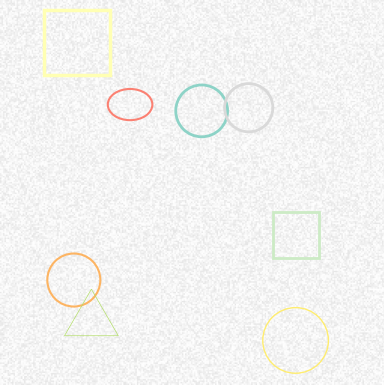[{"shape": "circle", "thickness": 2, "radius": 0.34, "center": [0.524, 0.712]}, {"shape": "square", "thickness": 2.5, "radius": 0.42, "center": [0.2, 0.89]}, {"shape": "oval", "thickness": 1.5, "radius": 0.29, "center": [0.338, 0.728]}, {"shape": "circle", "thickness": 1.5, "radius": 0.34, "center": [0.192, 0.273]}, {"shape": "triangle", "thickness": 0.5, "radius": 0.4, "center": [0.237, 0.168]}, {"shape": "circle", "thickness": 2, "radius": 0.31, "center": [0.646, 0.72]}, {"shape": "square", "thickness": 2, "radius": 0.3, "center": [0.768, 0.389]}, {"shape": "circle", "thickness": 1, "radius": 0.43, "center": [0.768, 0.116]}]